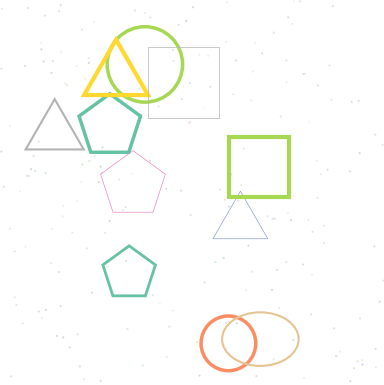[{"shape": "pentagon", "thickness": 2, "radius": 0.36, "center": [0.335, 0.29]}, {"shape": "pentagon", "thickness": 2.5, "radius": 0.42, "center": [0.285, 0.672]}, {"shape": "circle", "thickness": 2.5, "radius": 0.36, "center": [0.593, 0.108]}, {"shape": "triangle", "thickness": 0.5, "radius": 0.41, "center": [0.624, 0.421]}, {"shape": "pentagon", "thickness": 0.5, "radius": 0.44, "center": [0.345, 0.52]}, {"shape": "circle", "thickness": 2.5, "radius": 0.49, "center": [0.376, 0.833]}, {"shape": "square", "thickness": 3, "radius": 0.39, "center": [0.673, 0.565]}, {"shape": "triangle", "thickness": 3, "radius": 0.48, "center": [0.301, 0.801]}, {"shape": "oval", "thickness": 1.5, "radius": 0.5, "center": [0.676, 0.119]}, {"shape": "square", "thickness": 0.5, "radius": 0.46, "center": [0.476, 0.785]}, {"shape": "triangle", "thickness": 1.5, "radius": 0.44, "center": [0.142, 0.655]}]